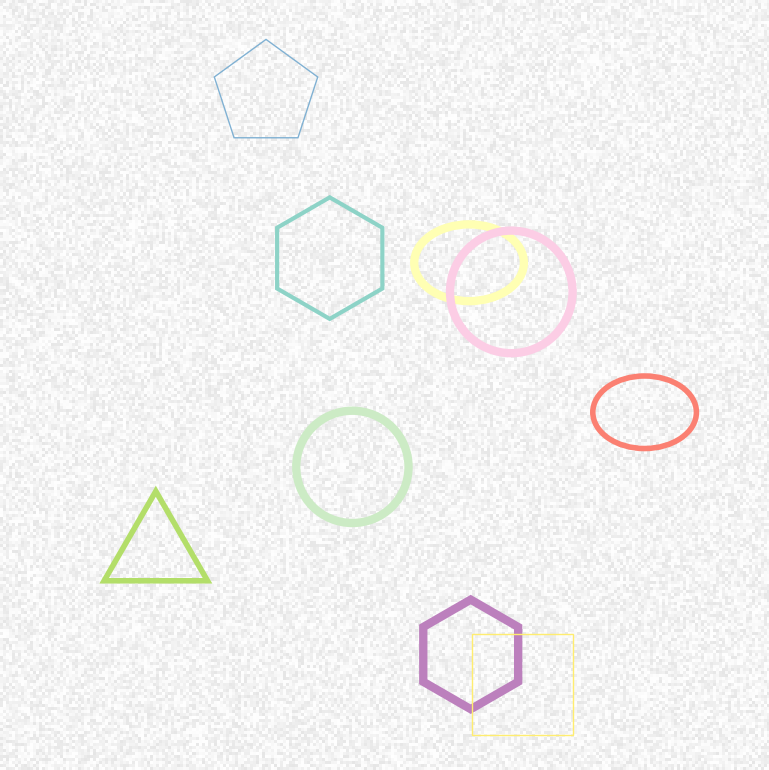[{"shape": "hexagon", "thickness": 1.5, "radius": 0.39, "center": [0.428, 0.665]}, {"shape": "oval", "thickness": 3, "radius": 0.36, "center": [0.609, 0.659]}, {"shape": "oval", "thickness": 2, "radius": 0.34, "center": [0.837, 0.465]}, {"shape": "pentagon", "thickness": 0.5, "radius": 0.35, "center": [0.345, 0.878]}, {"shape": "triangle", "thickness": 2, "radius": 0.39, "center": [0.202, 0.285]}, {"shape": "circle", "thickness": 3, "radius": 0.4, "center": [0.664, 0.621]}, {"shape": "hexagon", "thickness": 3, "radius": 0.36, "center": [0.611, 0.15]}, {"shape": "circle", "thickness": 3, "radius": 0.36, "center": [0.458, 0.394]}, {"shape": "square", "thickness": 0.5, "radius": 0.33, "center": [0.679, 0.111]}]